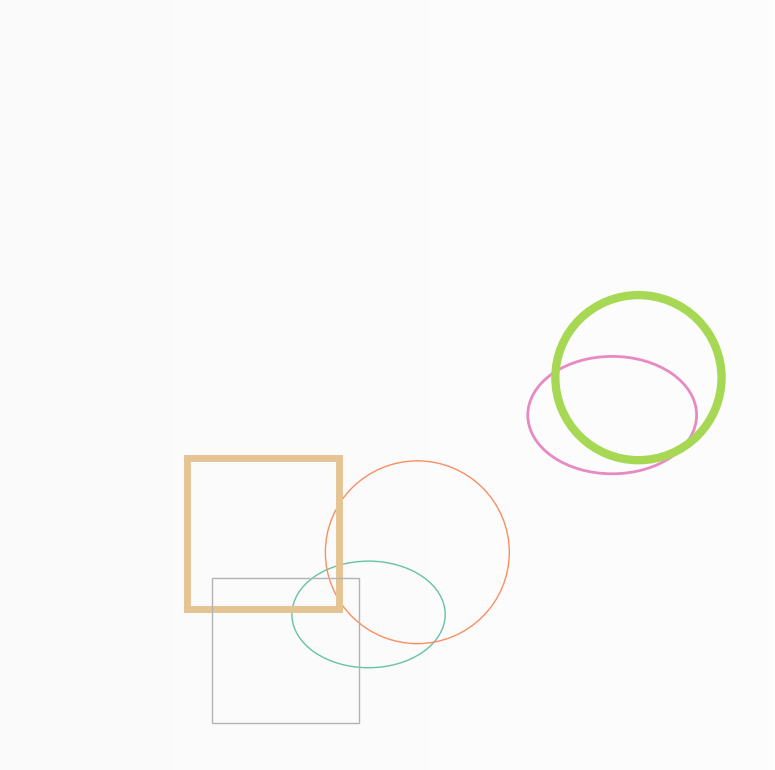[{"shape": "oval", "thickness": 0.5, "radius": 0.49, "center": [0.476, 0.202]}, {"shape": "circle", "thickness": 0.5, "radius": 0.59, "center": [0.538, 0.283]}, {"shape": "oval", "thickness": 1, "radius": 0.54, "center": [0.79, 0.461]}, {"shape": "circle", "thickness": 3, "radius": 0.54, "center": [0.824, 0.51]}, {"shape": "square", "thickness": 2.5, "radius": 0.49, "center": [0.339, 0.308]}, {"shape": "square", "thickness": 0.5, "radius": 0.47, "center": [0.368, 0.155]}]